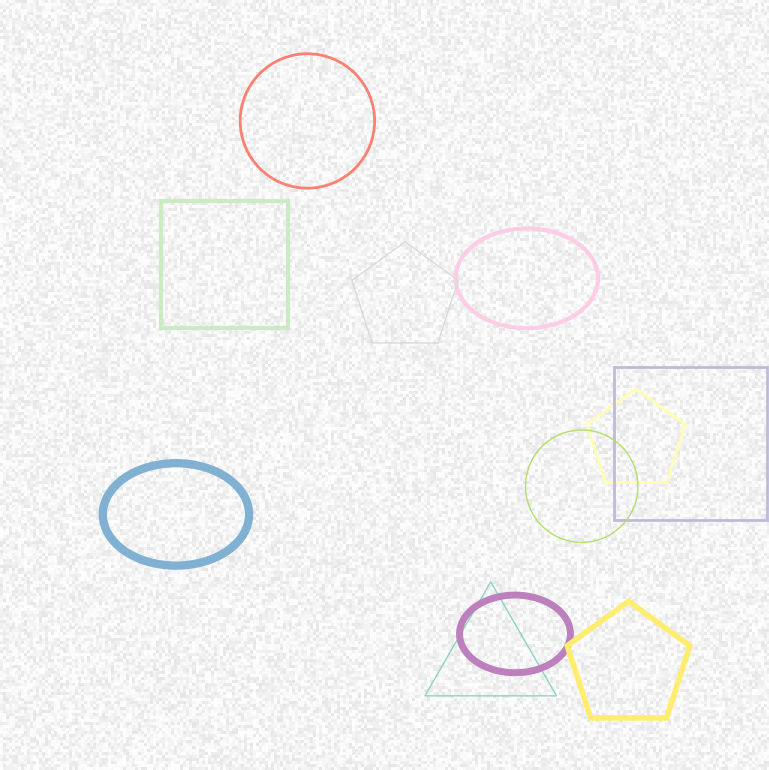[{"shape": "triangle", "thickness": 0.5, "radius": 0.49, "center": [0.637, 0.146]}, {"shape": "pentagon", "thickness": 1, "radius": 0.34, "center": [0.826, 0.428]}, {"shape": "square", "thickness": 1, "radius": 0.49, "center": [0.897, 0.424]}, {"shape": "circle", "thickness": 1, "radius": 0.44, "center": [0.399, 0.843]}, {"shape": "oval", "thickness": 3, "radius": 0.48, "center": [0.229, 0.332]}, {"shape": "circle", "thickness": 0.5, "radius": 0.37, "center": [0.755, 0.369]}, {"shape": "oval", "thickness": 1.5, "radius": 0.46, "center": [0.684, 0.639]}, {"shape": "pentagon", "thickness": 0.5, "radius": 0.36, "center": [0.526, 0.613]}, {"shape": "oval", "thickness": 2.5, "radius": 0.36, "center": [0.669, 0.177]}, {"shape": "square", "thickness": 1.5, "radius": 0.41, "center": [0.292, 0.657]}, {"shape": "pentagon", "thickness": 2, "radius": 0.42, "center": [0.816, 0.135]}]